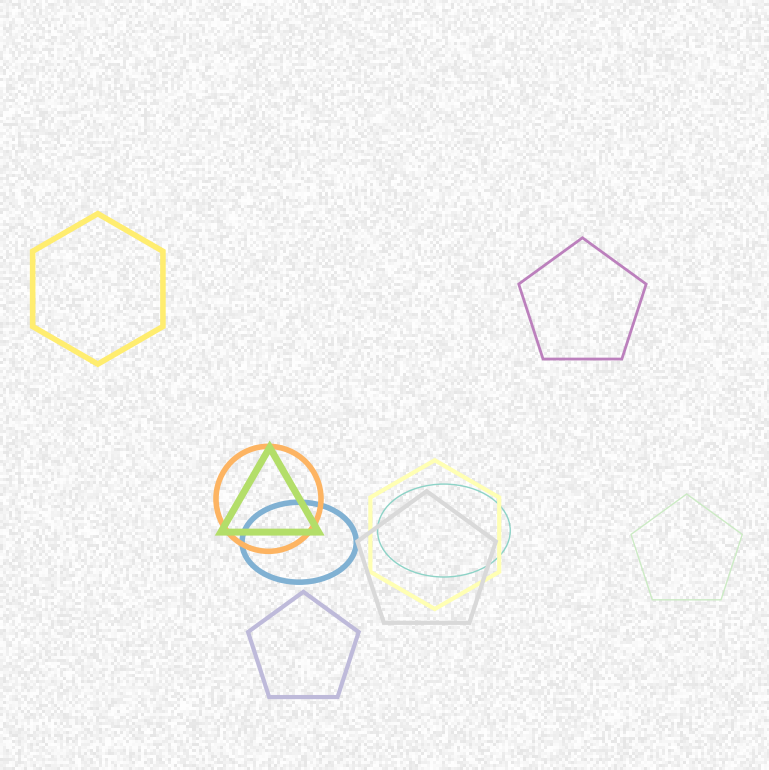[{"shape": "oval", "thickness": 0.5, "radius": 0.43, "center": [0.576, 0.311]}, {"shape": "hexagon", "thickness": 1.5, "radius": 0.48, "center": [0.565, 0.306]}, {"shape": "pentagon", "thickness": 1.5, "radius": 0.38, "center": [0.394, 0.156]}, {"shape": "oval", "thickness": 2, "radius": 0.37, "center": [0.389, 0.296]}, {"shape": "circle", "thickness": 2, "radius": 0.34, "center": [0.349, 0.352]}, {"shape": "triangle", "thickness": 2.5, "radius": 0.37, "center": [0.35, 0.346]}, {"shape": "pentagon", "thickness": 1.5, "radius": 0.47, "center": [0.554, 0.268]}, {"shape": "pentagon", "thickness": 1, "radius": 0.44, "center": [0.756, 0.604]}, {"shape": "pentagon", "thickness": 0.5, "radius": 0.38, "center": [0.892, 0.282]}, {"shape": "hexagon", "thickness": 2, "radius": 0.49, "center": [0.127, 0.625]}]